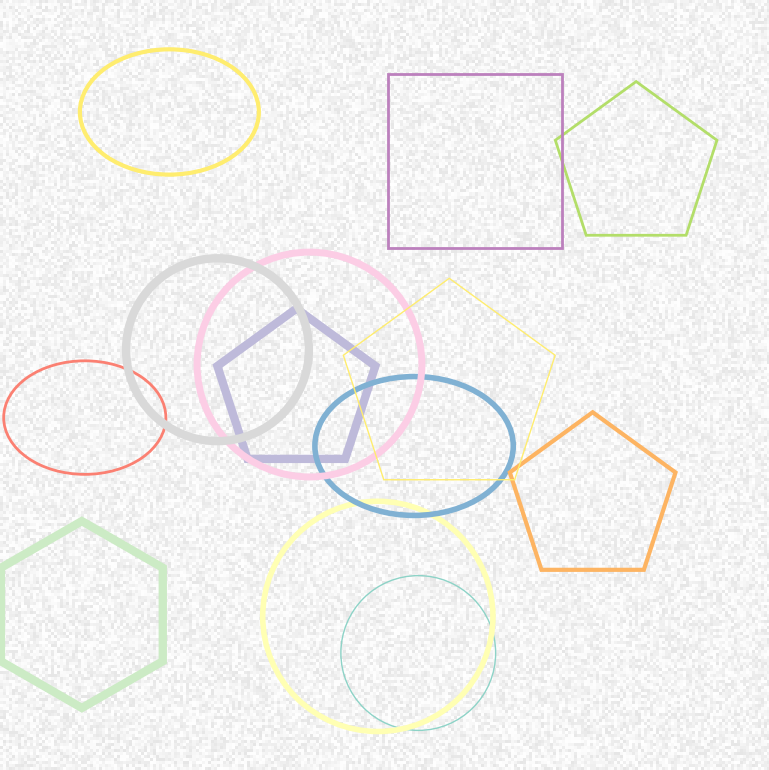[{"shape": "circle", "thickness": 0.5, "radius": 0.5, "center": [0.543, 0.152]}, {"shape": "circle", "thickness": 2, "radius": 0.75, "center": [0.491, 0.199]}, {"shape": "pentagon", "thickness": 3, "radius": 0.54, "center": [0.385, 0.491]}, {"shape": "oval", "thickness": 1, "radius": 0.53, "center": [0.11, 0.458]}, {"shape": "oval", "thickness": 2, "radius": 0.64, "center": [0.538, 0.421]}, {"shape": "pentagon", "thickness": 1.5, "radius": 0.57, "center": [0.77, 0.351]}, {"shape": "pentagon", "thickness": 1, "radius": 0.55, "center": [0.826, 0.784]}, {"shape": "circle", "thickness": 2.5, "radius": 0.73, "center": [0.402, 0.527]}, {"shape": "circle", "thickness": 3, "radius": 0.59, "center": [0.282, 0.546]}, {"shape": "square", "thickness": 1, "radius": 0.56, "center": [0.616, 0.79]}, {"shape": "hexagon", "thickness": 3, "radius": 0.61, "center": [0.106, 0.202]}, {"shape": "pentagon", "thickness": 0.5, "radius": 0.72, "center": [0.583, 0.494]}, {"shape": "oval", "thickness": 1.5, "radius": 0.58, "center": [0.22, 0.855]}]